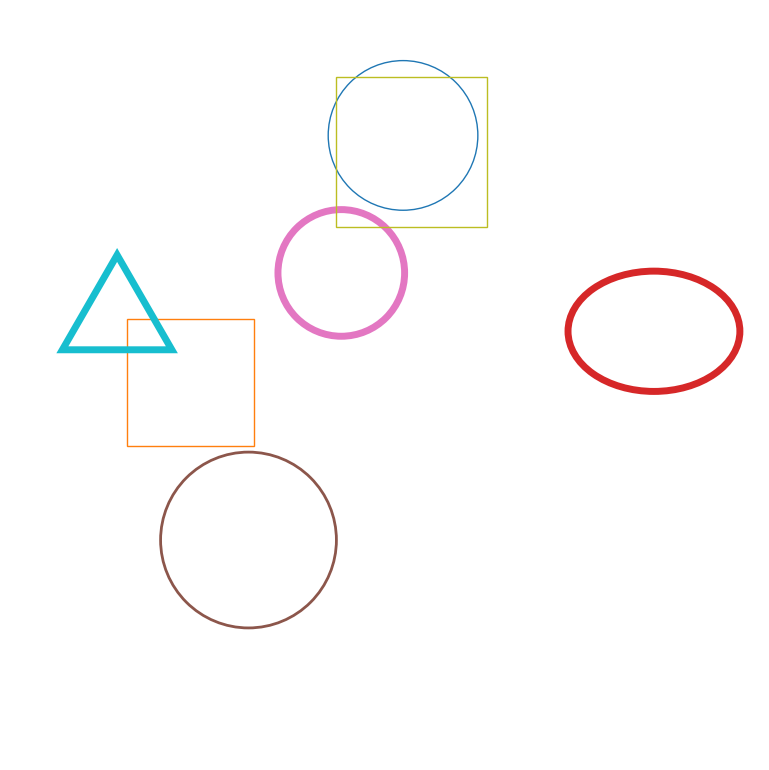[{"shape": "circle", "thickness": 0.5, "radius": 0.49, "center": [0.523, 0.824]}, {"shape": "square", "thickness": 0.5, "radius": 0.41, "center": [0.248, 0.503]}, {"shape": "oval", "thickness": 2.5, "radius": 0.56, "center": [0.849, 0.57]}, {"shape": "circle", "thickness": 1, "radius": 0.57, "center": [0.323, 0.299]}, {"shape": "circle", "thickness": 2.5, "radius": 0.41, "center": [0.443, 0.646]}, {"shape": "square", "thickness": 0.5, "radius": 0.49, "center": [0.535, 0.802]}, {"shape": "triangle", "thickness": 2.5, "radius": 0.41, "center": [0.152, 0.587]}]